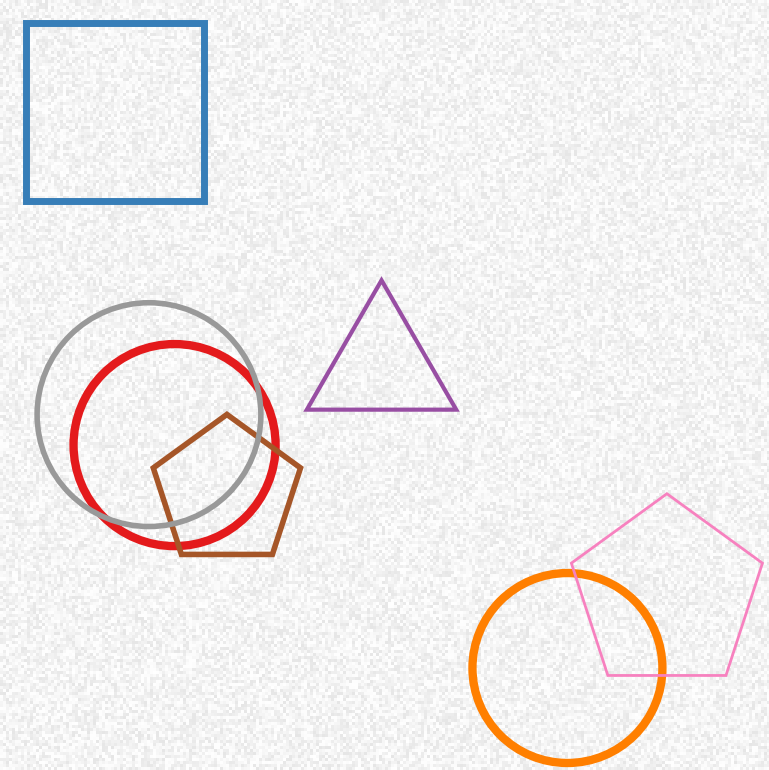[{"shape": "circle", "thickness": 3, "radius": 0.66, "center": [0.227, 0.422]}, {"shape": "square", "thickness": 2.5, "radius": 0.58, "center": [0.15, 0.855]}, {"shape": "triangle", "thickness": 1.5, "radius": 0.56, "center": [0.495, 0.524]}, {"shape": "circle", "thickness": 3, "radius": 0.62, "center": [0.737, 0.132]}, {"shape": "pentagon", "thickness": 2, "radius": 0.5, "center": [0.295, 0.361]}, {"shape": "pentagon", "thickness": 1, "radius": 0.65, "center": [0.866, 0.228]}, {"shape": "circle", "thickness": 2, "radius": 0.73, "center": [0.193, 0.462]}]